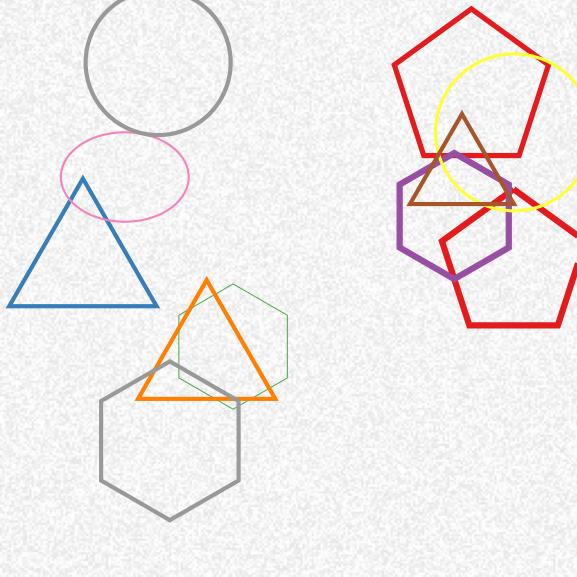[{"shape": "pentagon", "thickness": 3, "radius": 0.65, "center": [0.889, 0.541]}, {"shape": "pentagon", "thickness": 2.5, "radius": 0.7, "center": [0.816, 0.843]}, {"shape": "triangle", "thickness": 2, "radius": 0.74, "center": [0.144, 0.543]}, {"shape": "hexagon", "thickness": 0.5, "radius": 0.54, "center": [0.404, 0.399]}, {"shape": "hexagon", "thickness": 3, "radius": 0.55, "center": [0.787, 0.625]}, {"shape": "triangle", "thickness": 2, "radius": 0.69, "center": [0.358, 0.377]}, {"shape": "circle", "thickness": 1.5, "radius": 0.68, "center": [0.89, 0.77]}, {"shape": "triangle", "thickness": 2, "radius": 0.52, "center": [0.8, 0.698]}, {"shape": "oval", "thickness": 1, "radius": 0.55, "center": [0.216, 0.693]}, {"shape": "hexagon", "thickness": 2, "radius": 0.69, "center": [0.294, 0.236]}, {"shape": "circle", "thickness": 2, "radius": 0.63, "center": [0.274, 0.891]}]